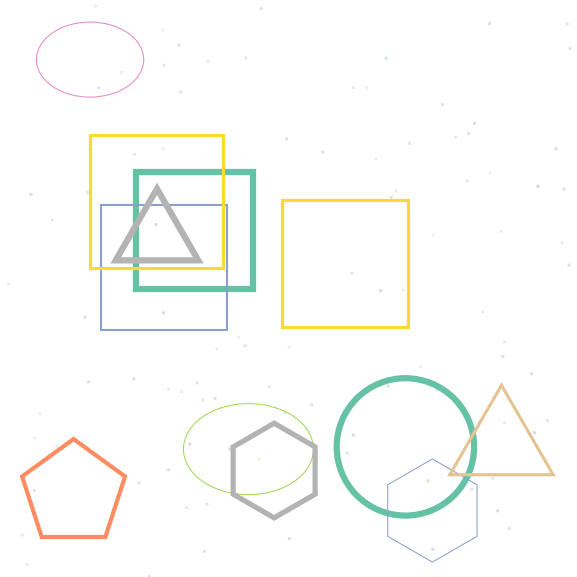[{"shape": "circle", "thickness": 3, "radius": 0.59, "center": [0.702, 0.225]}, {"shape": "square", "thickness": 3, "radius": 0.51, "center": [0.337, 0.6]}, {"shape": "pentagon", "thickness": 2, "radius": 0.47, "center": [0.127, 0.145]}, {"shape": "square", "thickness": 1, "radius": 0.54, "center": [0.284, 0.536]}, {"shape": "hexagon", "thickness": 0.5, "radius": 0.45, "center": [0.749, 0.115]}, {"shape": "oval", "thickness": 0.5, "radius": 0.46, "center": [0.156, 0.896]}, {"shape": "oval", "thickness": 0.5, "radius": 0.56, "center": [0.43, 0.221]}, {"shape": "square", "thickness": 1.5, "radius": 0.55, "center": [0.598, 0.543]}, {"shape": "square", "thickness": 1.5, "radius": 0.57, "center": [0.271, 0.65]}, {"shape": "triangle", "thickness": 1.5, "radius": 0.52, "center": [0.868, 0.229]}, {"shape": "hexagon", "thickness": 2.5, "radius": 0.41, "center": [0.475, 0.184]}, {"shape": "triangle", "thickness": 3, "radius": 0.41, "center": [0.272, 0.59]}]